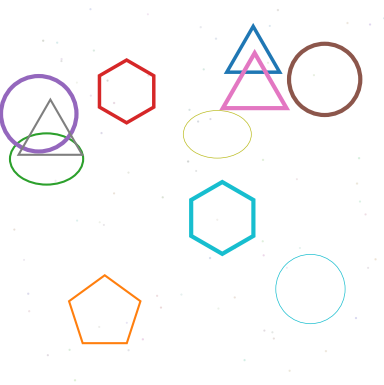[{"shape": "triangle", "thickness": 2.5, "radius": 0.4, "center": [0.658, 0.852]}, {"shape": "pentagon", "thickness": 1.5, "radius": 0.49, "center": [0.272, 0.188]}, {"shape": "oval", "thickness": 1.5, "radius": 0.48, "center": [0.121, 0.587]}, {"shape": "hexagon", "thickness": 2.5, "radius": 0.41, "center": [0.329, 0.763]}, {"shape": "circle", "thickness": 3, "radius": 0.49, "center": [0.101, 0.704]}, {"shape": "circle", "thickness": 3, "radius": 0.46, "center": [0.843, 0.794]}, {"shape": "triangle", "thickness": 3, "radius": 0.48, "center": [0.661, 0.767]}, {"shape": "triangle", "thickness": 1.5, "radius": 0.48, "center": [0.131, 0.646]}, {"shape": "oval", "thickness": 0.5, "radius": 0.44, "center": [0.564, 0.651]}, {"shape": "hexagon", "thickness": 3, "radius": 0.47, "center": [0.577, 0.434]}, {"shape": "circle", "thickness": 0.5, "radius": 0.45, "center": [0.806, 0.249]}]